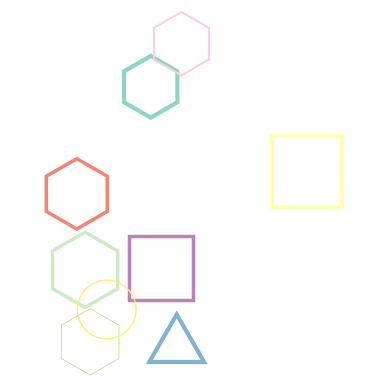[{"shape": "hexagon", "thickness": 3, "radius": 0.4, "center": [0.391, 0.775]}, {"shape": "square", "thickness": 3, "radius": 0.46, "center": [0.797, 0.554]}, {"shape": "hexagon", "thickness": 2.5, "radius": 0.46, "center": [0.199, 0.497]}, {"shape": "triangle", "thickness": 3, "radius": 0.41, "center": [0.459, 0.101]}, {"shape": "hexagon", "thickness": 0.5, "radius": 0.43, "center": [0.234, 0.112]}, {"shape": "hexagon", "thickness": 1.5, "radius": 0.41, "center": [0.471, 0.887]}, {"shape": "square", "thickness": 2.5, "radius": 0.42, "center": [0.417, 0.304]}, {"shape": "hexagon", "thickness": 2.5, "radius": 0.49, "center": [0.221, 0.299]}, {"shape": "circle", "thickness": 1, "radius": 0.38, "center": [0.277, 0.196]}]